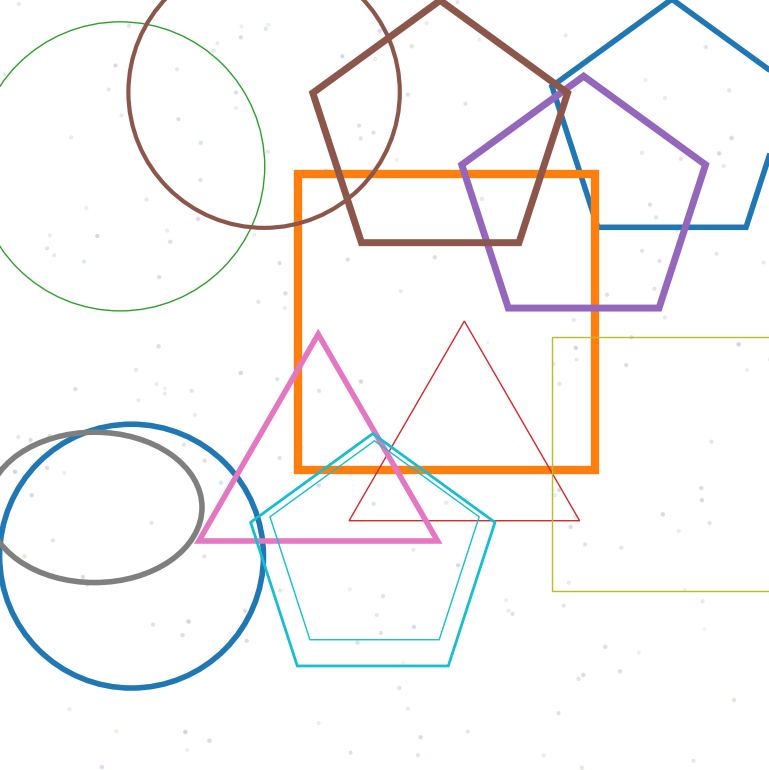[{"shape": "circle", "thickness": 2, "radius": 0.86, "center": [0.171, 0.278]}, {"shape": "pentagon", "thickness": 2, "radius": 0.82, "center": [0.873, 0.837]}, {"shape": "square", "thickness": 3, "radius": 0.96, "center": [0.58, 0.582]}, {"shape": "circle", "thickness": 0.5, "radius": 0.94, "center": [0.156, 0.784]}, {"shape": "triangle", "thickness": 0.5, "radius": 0.86, "center": [0.603, 0.41]}, {"shape": "pentagon", "thickness": 2.5, "radius": 0.83, "center": [0.758, 0.735]}, {"shape": "circle", "thickness": 1.5, "radius": 0.88, "center": [0.343, 0.88]}, {"shape": "pentagon", "thickness": 2.5, "radius": 0.87, "center": [0.572, 0.826]}, {"shape": "triangle", "thickness": 2, "radius": 0.9, "center": [0.413, 0.387]}, {"shape": "oval", "thickness": 2, "radius": 0.7, "center": [0.123, 0.341]}, {"shape": "square", "thickness": 0.5, "radius": 0.83, "center": [0.882, 0.397]}, {"shape": "pentagon", "thickness": 1, "radius": 0.83, "center": [0.484, 0.27]}, {"shape": "pentagon", "thickness": 0.5, "radius": 0.71, "center": [0.486, 0.285]}]